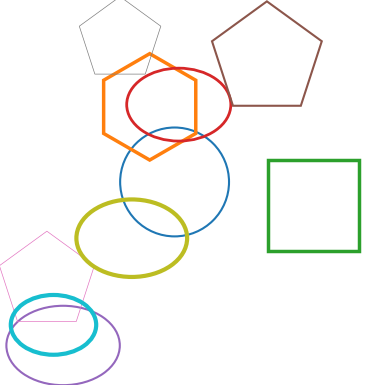[{"shape": "circle", "thickness": 1.5, "radius": 0.71, "center": [0.453, 0.527]}, {"shape": "hexagon", "thickness": 2.5, "radius": 0.69, "center": [0.389, 0.722]}, {"shape": "square", "thickness": 2.5, "radius": 0.59, "center": [0.815, 0.466]}, {"shape": "oval", "thickness": 2, "radius": 0.68, "center": [0.464, 0.728]}, {"shape": "oval", "thickness": 1.5, "radius": 0.74, "center": [0.164, 0.103]}, {"shape": "pentagon", "thickness": 1.5, "radius": 0.75, "center": [0.693, 0.847]}, {"shape": "pentagon", "thickness": 0.5, "radius": 0.65, "center": [0.122, 0.27]}, {"shape": "pentagon", "thickness": 0.5, "radius": 0.56, "center": [0.312, 0.898]}, {"shape": "oval", "thickness": 3, "radius": 0.72, "center": [0.342, 0.381]}, {"shape": "oval", "thickness": 3, "radius": 0.55, "center": [0.139, 0.156]}]